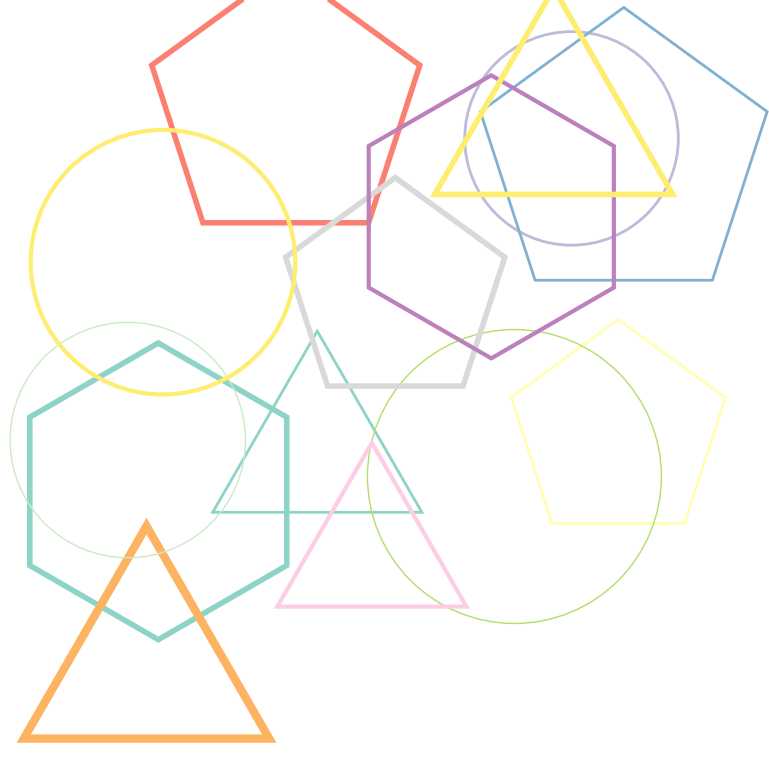[{"shape": "triangle", "thickness": 1, "radius": 0.78, "center": [0.412, 0.413]}, {"shape": "hexagon", "thickness": 2, "radius": 0.96, "center": [0.206, 0.362]}, {"shape": "pentagon", "thickness": 1, "radius": 0.73, "center": [0.803, 0.439]}, {"shape": "circle", "thickness": 1, "radius": 0.69, "center": [0.742, 0.82]}, {"shape": "pentagon", "thickness": 2, "radius": 0.91, "center": [0.371, 0.859]}, {"shape": "pentagon", "thickness": 1, "radius": 0.98, "center": [0.81, 0.795]}, {"shape": "triangle", "thickness": 3, "radius": 0.92, "center": [0.19, 0.133]}, {"shape": "circle", "thickness": 0.5, "radius": 0.95, "center": [0.668, 0.381]}, {"shape": "triangle", "thickness": 1.5, "radius": 0.71, "center": [0.483, 0.283]}, {"shape": "pentagon", "thickness": 2, "radius": 0.75, "center": [0.513, 0.62]}, {"shape": "hexagon", "thickness": 1.5, "radius": 0.92, "center": [0.638, 0.718]}, {"shape": "circle", "thickness": 0.5, "radius": 0.76, "center": [0.166, 0.428]}, {"shape": "triangle", "thickness": 2, "radius": 0.89, "center": [0.719, 0.837]}, {"shape": "circle", "thickness": 1.5, "radius": 0.86, "center": [0.212, 0.659]}]